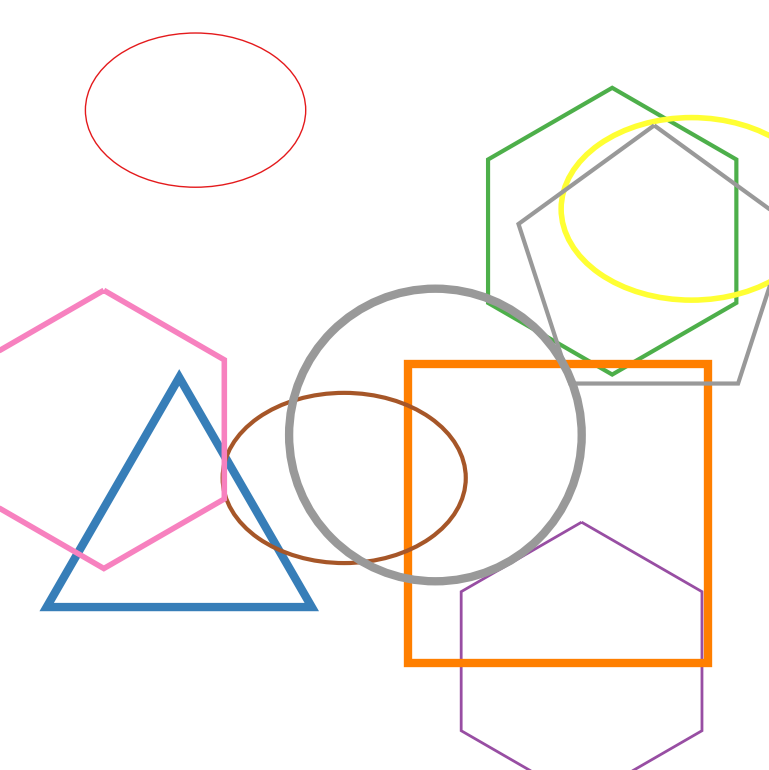[{"shape": "oval", "thickness": 0.5, "radius": 0.72, "center": [0.254, 0.857]}, {"shape": "triangle", "thickness": 3, "radius": 0.99, "center": [0.233, 0.311]}, {"shape": "hexagon", "thickness": 1.5, "radius": 0.93, "center": [0.795, 0.7]}, {"shape": "hexagon", "thickness": 1, "radius": 0.9, "center": [0.755, 0.141]}, {"shape": "square", "thickness": 3, "radius": 0.97, "center": [0.724, 0.333]}, {"shape": "oval", "thickness": 2, "radius": 0.85, "center": [0.898, 0.729]}, {"shape": "oval", "thickness": 1.5, "radius": 0.79, "center": [0.447, 0.379]}, {"shape": "hexagon", "thickness": 2, "radius": 0.9, "center": [0.135, 0.442]}, {"shape": "pentagon", "thickness": 1.5, "radius": 0.93, "center": [0.85, 0.652]}, {"shape": "circle", "thickness": 3, "radius": 0.95, "center": [0.565, 0.435]}]